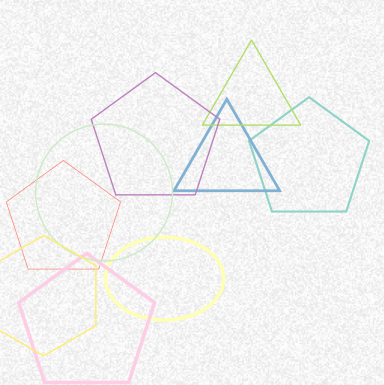[{"shape": "pentagon", "thickness": 1.5, "radius": 0.82, "center": [0.803, 0.583]}, {"shape": "oval", "thickness": 2.5, "radius": 0.77, "center": [0.427, 0.276]}, {"shape": "pentagon", "thickness": 0.5, "radius": 0.78, "center": [0.165, 0.427]}, {"shape": "triangle", "thickness": 2, "radius": 0.79, "center": [0.589, 0.584]}, {"shape": "triangle", "thickness": 1, "radius": 0.74, "center": [0.653, 0.749]}, {"shape": "pentagon", "thickness": 2.5, "radius": 0.93, "center": [0.225, 0.157]}, {"shape": "pentagon", "thickness": 1, "radius": 0.88, "center": [0.404, 0.636]}, {"shape": "circle", "thickness": 1, "radius": 0.89, "center": [0.27, 0.5]}, {"shape": "hexagon", "thickness": 1, "radius": 0.78, "center": [0.113, 0.232]}]